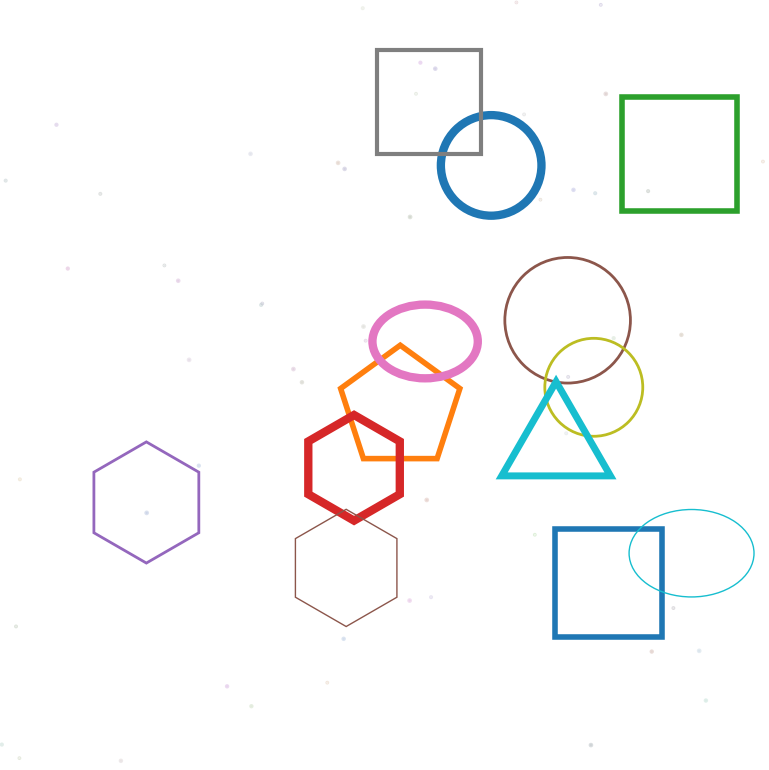[{"shape": "square", "thickness": 2, "radius": 0.35, "center": [0.79, 0.243]}, {"shape": "circle", "thickness": 3, "radius": 0.33, "center": [0.638, 0.785]}, {"shape": "pentagon", "thickness": 2, "radius": 0.41, "center": [0.52, 0.47]}, {"shape": "square", "thickness": 2, "radius": 0.37, "center": [0.882, 0.8]}, {"shape": "hexagon", "thickness": 3, "radius": 0.34, "center": [0.46, 0.392]}, {"shape": "hexagon", "thickness": 1, "radius": 0.39, "center": [0.19, 0.347]}, {"shape": "hexagon", "thickness": 0.5, "radius": 0.38, "center": [0.45, 0.262]}, {"shape": "circle", "thickness": 1, "radius": 0.41, "center": [0.737, 0.584]}, {"shape": "oval", "thickness": 3, "radius": 0.34, "center": [0.552, 0.557]}, {"shape": "square", "thickness": 1.5, "radius": 0.34, "center": [0.558, 0.867]}, {"shape": "circle", "thickness": 1, "radius": 0.32, "center": [0.771, 0.497]}, {"shape": "triangle", "thickness": 2.5, "radius": 0.41, "center": [0.722, 0.423]}, {"shape": "oval", "thickness": 0.5, "radius": 0.41, "center": [0.898, 0.282]}]